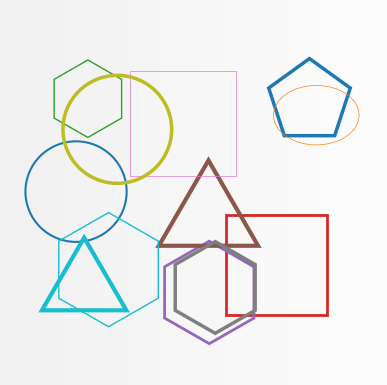[{"shape": "pentagon", "thickness": 2.5, "radius": 0.55, "center": [0.799, 0.737]}, {"shape": "circle", "thickness": 1.5, "radius": 0.65, "center": [0.196, 0.502]}, {"shape": "oval", "thickness": 0.5, "radius": 0.55, "center": [0.816, 0.701]}, {"shape": "hexagon", "thickness": 1, "radius": 0.5, "center": [0.227, 0.744]}, {"shape": "square", "thickness": 2, "radius": 0.65, "center": [0.714, 0.312]}, {"shape": "hexagon", "thickness": 2, "radius": 0.67, "center": [0.54, 0.24]}, {"shape": "triangle", "thickness": 3, "radius": 0.74, "center": [0.538, 0.436]}, {"shape": "square", "thickness": 0.5, "radius": 0.69, "center": [0.473, 0.679]}, {"shape": "hexagon", "thickness": 2.5, "radius": 0.6, "center": [0.555, 0.253]}, {"shape": "circle", "thickness": 2.5, "radius": 0.7, "center": [0.303, 0.664]}, {"shape": "triangle", "thickness": 3, "radius": 0.63, "center": [0.217, 0.257]}, {"shape": "hexagon", "thickness": 1, "radius": 0.74, "center": [0.28, 0.3]}]